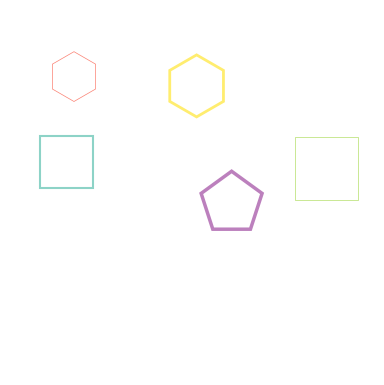[{"shape": "square", "thickness": 1.5, "radius": 0.34, "center": [0.172, 0.579]}, {"shape": "hexagon", "thickness": 0.5, "radius": 0.32, "center": [0.192, 0.801]}, {"shape": "square", "thickness": 0.5, "radius": 0.41, "center": [0.848, 0.562]}, {"shape": "pentagon", "thickness": 2.5, "radius": 0.42, "center": [0.602, 0.472]}, {"shape": "hexagon", "thickness": 2, "radius": 0.4, "center": [0.511, 0.777]}]